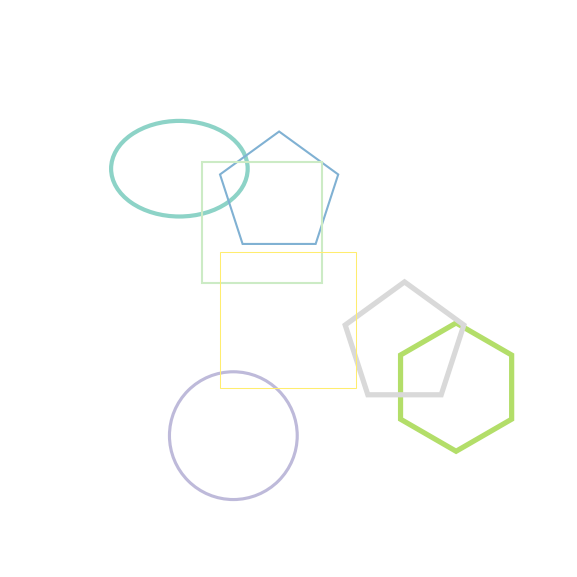[{"shape": "oval", "thickness": 2, "radius": 0.59, "center": [0.311, 0.707]}, {"shape": "circle", "thickness": 1.5, "radius": 0.55, "center": [0.404, 0.245]}, {"shape": "pentagon", "thickness": 1, "radius": 0.54, "center": [0.483, 0.664]}, {"shape": "hexagon", "thickness": 2.5, "radius": 0.56, "center": [0.79, 0.329]}, {"shape": "pentagon", "thickness": 2.5, "radius": 0.54, "center": [0.7, 0.403]}, {"shape": "square", "thickness": 1, "radius": 0.52, "center": [0.454, 0.613]}, {"shape": "square", "thickness": 0.5, "radius": 0.59, "center": [0.498, 0.446]}]